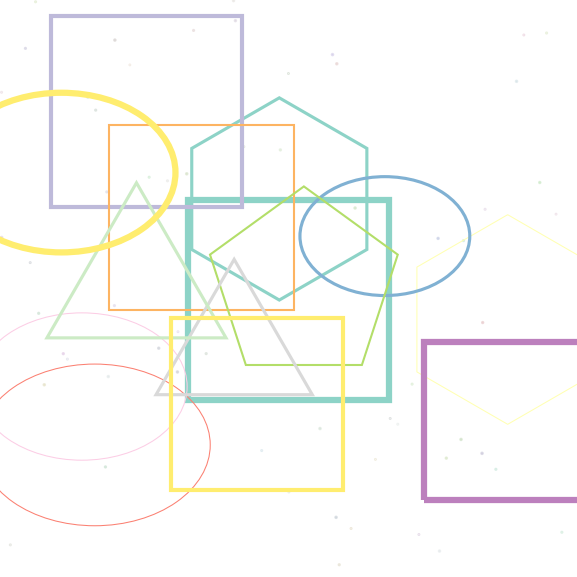[{"shape": "square", "thickness": 3, "radius": 0.87, "center": [0.5, 0.48]}, {"shape": "hexagon", "thickness": 1.5, "radius": 0.88, "center": [0.484, 0.655]}, {"shape": "hexagon", "thickness": 0.5, "radius": 0.91, "center": [0.879, 0.446]}, {"shape": "square", "thickness": 2, "radius": 0.83, "center": [0.253, 0.807]}, {"shape": "oval", "thickness": 0.5, "radius": 1.0, "center": [0.164, 0.229]}, {"shape": "oval", "thickness": 1.5, "radius": 0.74, "center": [0.666, 0.59]}, {"shape": "square", "thickness": 1, "radius": 0.8, "center": [0.349, 0.622]}, {"shape": "pentagon", "thickness": 1, "radius": 0.85, "center": [0.526, 0.505]}, {"shape": "oval", "thickness": 0.5, "radius": 0.91, "center": [0.142, 0.33]}, {"shape": "triangle", "thickness": 1.5, "radius": 0.78, "center": [0.405, 0.394]}, {"shape": "square", "thickness": 3, "radius": 0.69, "center": [0.872, 0.27]}, {"shape": "triangle", "thickness": 1.5, "radius": 0.9, "center": [0.236, 0.504]}, {"shape": "oval", "thickness": 3, "radius": 0.99, "center": [0.106, 0.7]}, {"shape": "square", "thickness": 2, "radius": 0.75, "center": [0.445, 0.3]}]